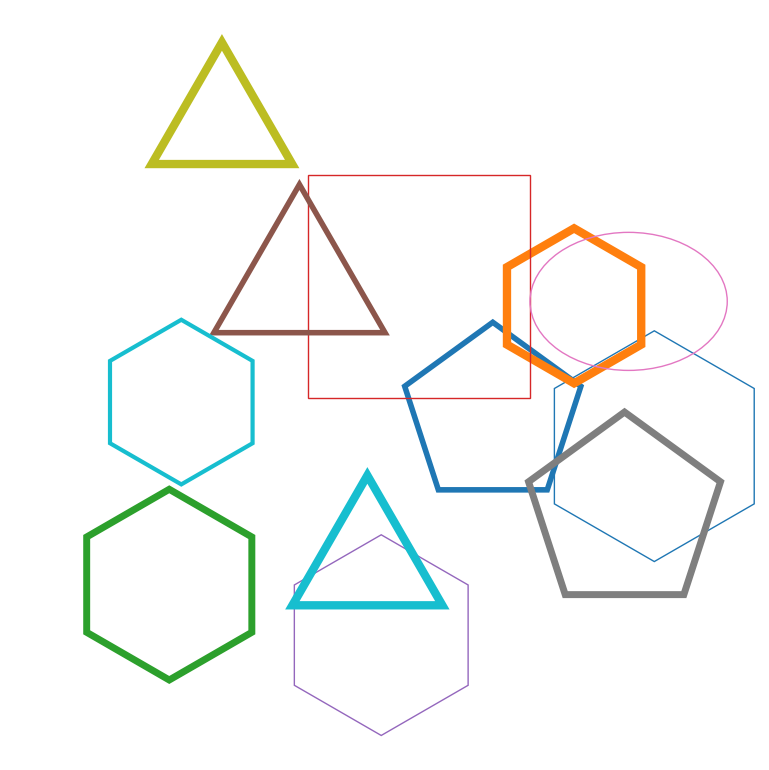[{"shape": "hexagon", "thickness": 0.5, "radius": 0.75, "center": [0.85, 0.421]}, {"shape": "pentagon", "thickness": 2, "radius": 0.6, "center": [0.64, 0.461]}, {"shape": "hexagon", "thickness": 3, "radius": 0.5, "center": [0.746, 0.603]}, {"shape": "hexagon", "thickness": 2.5, "radius": 0.62, "center": [0.22, 0.241]}, {"shape": "square", "thickness": 0.5, "radius": 0.72, "center": [0.544, 0.628]}, {"shape": "hexagon", "thickness": 0.5, "radius": 0.65, "center": [0.495, 0.175]}, {"shape": "triangle", "thickness": 2, "radius": 0.64, "center": [0.389, 0.632]}, {"shape": "oval", "thickness": 0.5, "radius": 0.64, "center": [0.816, 0.609]}, {"shape": "pentagon", "thickness": 2.5, "radius": 0.66, "center": [0.811, 0.334]}, {"shape": "triangle", "thickness": 3, "radius": 0.53, "center": [0.288, 0.84]}, {"shape": "triangle", "thickness": 3, "radius": 0.56, "center": [0.477, 0.27]}, {"shape": "hexagon", "thickness": 1.5, "radius": 0.53, "center": [0.235, 0.478]}]